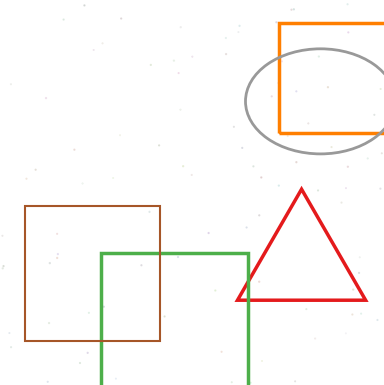[{"shape": "triangle", "thickness": 2.5, "radius": 0.96, "center": [0.783, 0.316]}, {"shape": "square", "thickness": 2.5, "radius": 0.96, "center": [0.454, 0.152]}, {"shape": "square", "thickness": 2.5, "radius": 0.71, "center": [0.868, 0.798]}, {"shape": "square", "thickness": 1.5, "radius": 0.88, "center": [0.239, 0.29]}, {"shape": "oval", "thickness": 2, "radius": 0.97, "center": [0.833, 0.737]}]